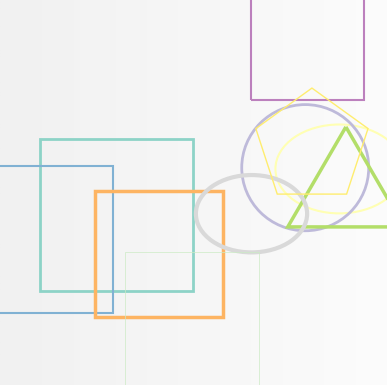[{"shape": "square", "thickness": 2, "radius": 0.99, "center": [0.301, 0.441]}, {"shape": "oval", "thickness": 1.5, "radius": 0.82, "center": [0.876, 0.561]}, {"shape": "circle", "thickness": 2, "radius": 0.82, "center": [0.788, 0.564]}, {"shape": "square", "thickness": 1.5, "radius": 0.95, "center": [0.102, 0.377]}, {"shape": "square", "thickness": 2.5, "radius": 0.82, "center": [0.41, 0.34]}, {"shape": "triangle", "thickness": 2.5, "radius": 0.87, "center": [0.893, 0.497]}, {"shape": "oval", "thickness": 3, "radius": 0.72, "center": [0.649, 0.445]}, {"shape": "square", "thickness": 1.5, "radius": 0.73, "center": [0.793, 0.886]}, {"shape": "square", "thickness": 0.5, "radius": 0.87, "center": [0.495, 0.173]}, {"shape": "pentagon", "thickness": 1, "radius": 0.76, "center": [0.805, 0.619]}]